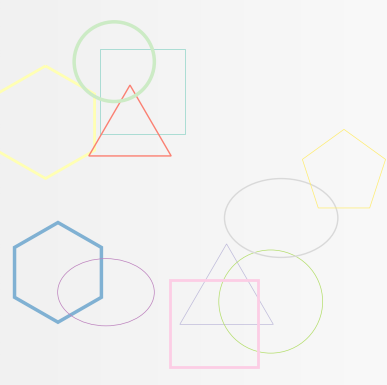[{"shape": "square", "thickness": 0.5, "radius": 0.55, "center": [0.367, 0.763]}, {"shape": "hexagon", "thickness": 2, "radius": 0.73, "center": [0.118, 0.683]}, {"shape": "triangle", "thickness": 0.5, "radius": 0.7, "center": [0.585, 0.227]}, {"shape": "triangle", "thickness": 1, "radius": 0.61, "center": [0.335, 0.656]}, {"shape": "hexagon", "thickness": 2.5, "radius": 0.65, "center": [0.15, 0.293]}, {"shape": "circle", "thickness": 0.5, "radius": 0.67, "center": [0.699, 0.217]}, {"shape": "square", "thickness": 2, "radius": 0.57, "center": [0.552, 0.16]}, {"shape": "oval", "thickness": 1, "radius": 0.73, "center": [0.726, 0.434]}, {"shape": "oval", "thickness": 0.5, "radius": 0.62, "center": [0.274, 0.241]}, {"shape": "circle", "thickness": 2.5, "radius": 0.52, "center": [0.295, 0.84]}, {"shape": "pentagon", "thickness": 0.5, "radius": 0.56, "center": [0.888, 0.551]}]